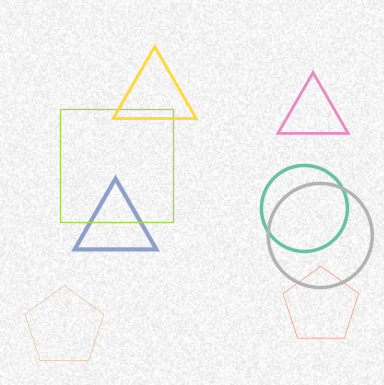[{"shape": "circle", "thickness": 2.5, "radius": 0.56, "center": [0.791, 0.459]}, {"shape": "pentagon", "thickness": 0.5, "radius": 0.52, "center": [0.833, 0.205]}, {"shape": "triangle", "thickness": 3, "radius": 0.61, "center": [0.3, 0.413]}, {"shape": "triangle", "thickness": 2, "radius": 0.53, "center": [0.813, 0.706]}, {"shape": "square", "thickness": 1, "radius": 0.73, "center": [0.303, 0.57]}, {"shape": "triangle", "thickness": 2, "radius": 0.62, "center": [0.402, 0.754]}, {"shape": "pentagon", "thickness": 0.5, "radius": 0.54, "center": [0.167, 0.151]}, {"shape": "circle", "thickness": 2.5, "radius": 0.68, "center": [0.832, 0.388]}]